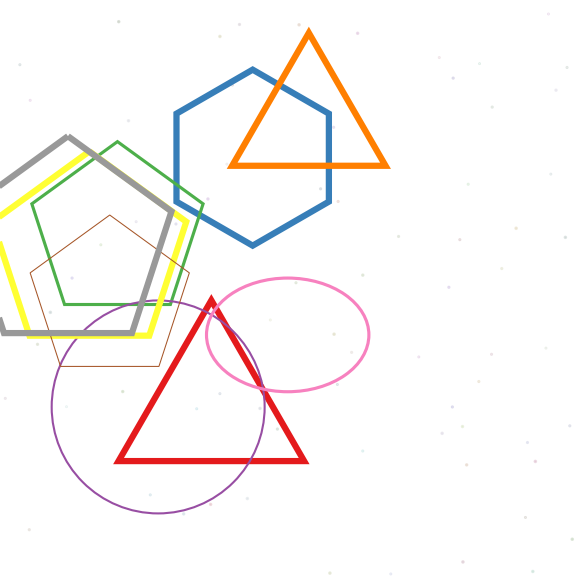[{"shape": "triangle", "thickness": 3, "radius": 0.93, "center": [0.366, 0.294]}, {"shape": "hexagon", "thickness": 3, "radius": 0.76, "center": [0.438, 0.726]}, {"shape": "pentagon", "thickness": 1.5, "radius": 0.78, "center": [0.203, 0.598]}, {"shape": "circle", "thickness": 1, "radius": 0.92, "center": [0.274, 0.294]}, {"shape": "triangle", "thickness": 3, "radius": 0.77, "center": [0.535, 0.789]}, {"shape": "pentagon", "thickness": 3, "radius": 0.88, "center": [0.155, 0.561]}, {"shape": "pentagon", "thickness": 0.5, "radius": 0.72, "center": [0.19, 0.482]}, {"shape": "oval", "thickness": 1.5, "radius": 0.7, "center": [0.498, 0.419]}, {"shape": "pentagon", "thickness": 3, "radius": 0.94, "center": [0.118, 0.575]}]